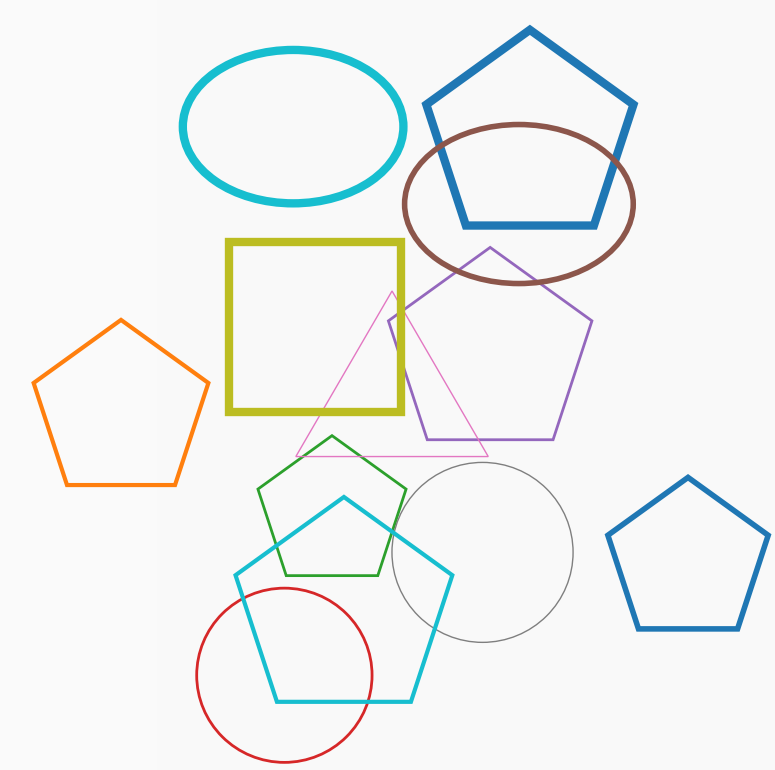[{"shape": "pentagon", "thickness": 2, "radius": 0.54, "center": [0.888, 0.271]}, {"shape": "pentagon", "thickness": 3, "radius": 0.7, "center": [0.684, 0.821]}, {"shape": "pentagon", "thickness": 1.5, "radius": 0.59, "center": [0.156, 0.466]}, {"shape": "pentagon", "thickness": 1, "radius": 0.5, "center": [0.428, 0.334]}, {"shape": "circle", "thickness": 1, "radius": 0.57, "center": [0.367, 0.123]}, {"shape": "pentagon", "thickness": 1, "radius": 0.69, "center": [0.632, 0.541]}, {"shape": "oval", "thickness": 2, "radius": 0.74, "center": [0.67, 0.735]}, {"shape": "triangle", "thickness": 0.5, "radius": 0.72, "center": [0.506, 0.479]}, {"shape": "circle", "thickness": 0.5, "radius": 0.58, "center": [0.623, 0.283]}, {"shape": "square", "thickness": 3, "radius": 0.55, "center": [0.406, 0.575]}, {"shape": "pentagon", "thickness": 1.5, "radius": 0.74, "center": [0.444, 0.208]}, {"shape": "oval", "thickness": 3, "radius": 0.71, "center": [0.378, 0.836]}]